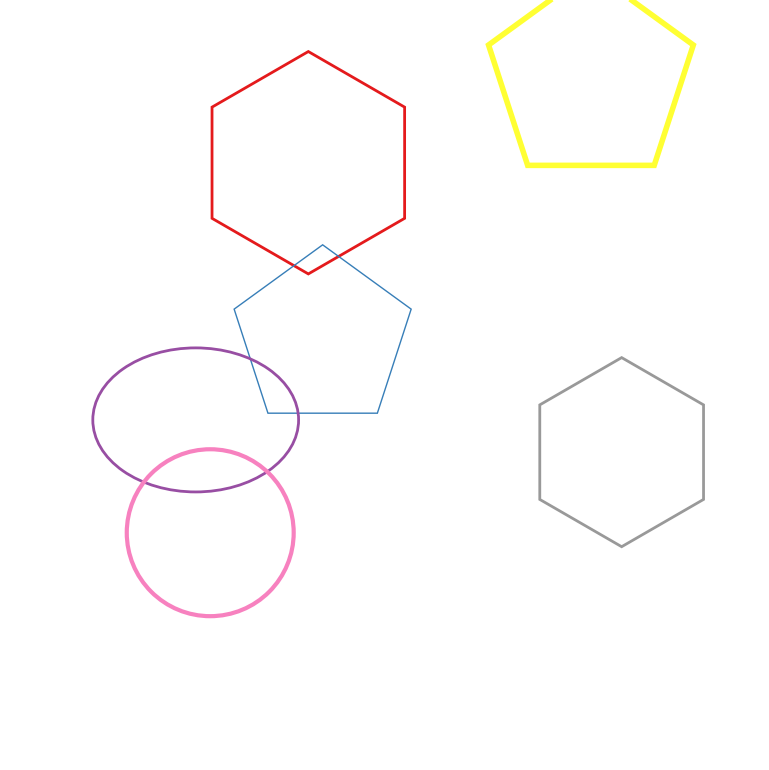[{"shape": "hexagon", "thickness": 1, "radius": 0.72, "center": [0.4, 0.789]}, {"shape": "pentagon", "thickness": 0.5, "radius": 0.6, "center": [0.419, 0.561]}, {"shape": "oval", "thickness": 1, "radius": 0.67, "center": [0.254, 0.455]}, {"shape": "pentagon", "thickness": 2, "radius": 0.7, "center": [0.767, 0.898]}, {"shape": "circle", "thickness": 1.5, "radius": 0.54, "center": [0.273, 0.308]}, {"shape": "hexagon", "thickness": 1, "radius": 0.61, "center": [0.807, 0.413]}]